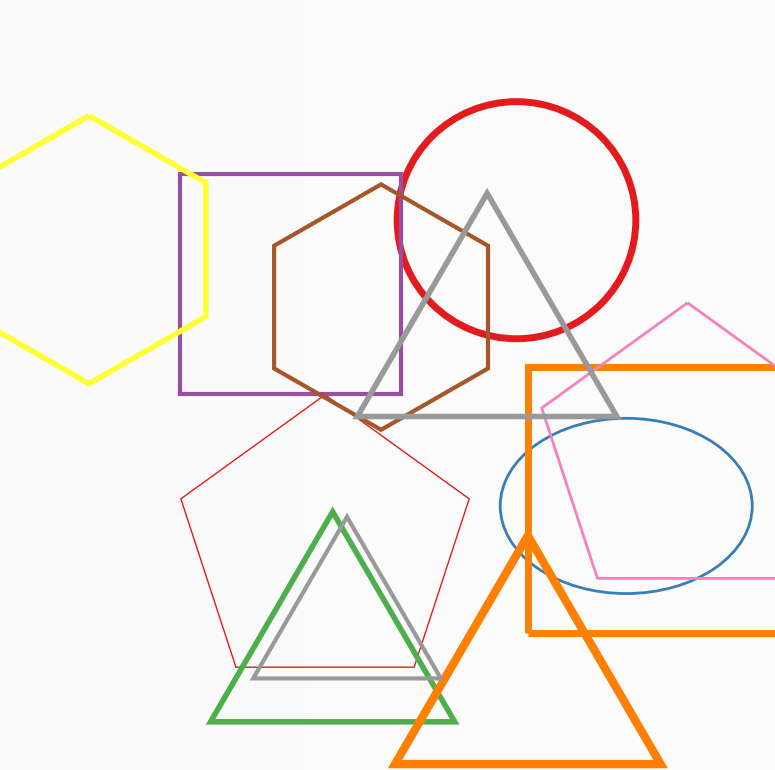[{"shape": "circle", "thickness": 2.5, "radius": 0.77, "center": [0.666, 0.714]}, {"shape": "pentagon", "thickness": 0.5, "radius": 0.98, "center": [0.419, 0.292]}, {"shape": "oval", "thickness": 1, "radius": 0.81, "center": [0.808, 0.343]}, {"shape": "triangle", "thickness": 2, "radius": 0.91, "center": [0.429, 0.154]}, {"shape": "square", "thickness": 1.5, "radius": 0.71, "center": [0.375, 0.631]}, {"shape": "triangle", "thickness": 3, "radius": 0.99, "center": [0.681, 0.107]}, {"shape": "square", "thickness": 2.5, "radius": 0.86, "center": [0.853, 0.35]}, {"shape": "hexagon", "thickness": 2, "radius": 0.87, "center": [0.115, 0.676]}, {"shape": "hexagon", "thickness": 1.5, "radius": 0.8, "center": [0.492, 0.601]}, {"shape": "pentagon", "thickness": 1, "radius": 0.99, "center": [0.887, 0.409]}, {"shape": "triangle", "thickness": 1.5, "radius": 0.7, "center": [0.448, 0.189]}, {"shape": "triangle", "thickness": 2, "radius": 0.97, "center": [0.629, 0.556]}]